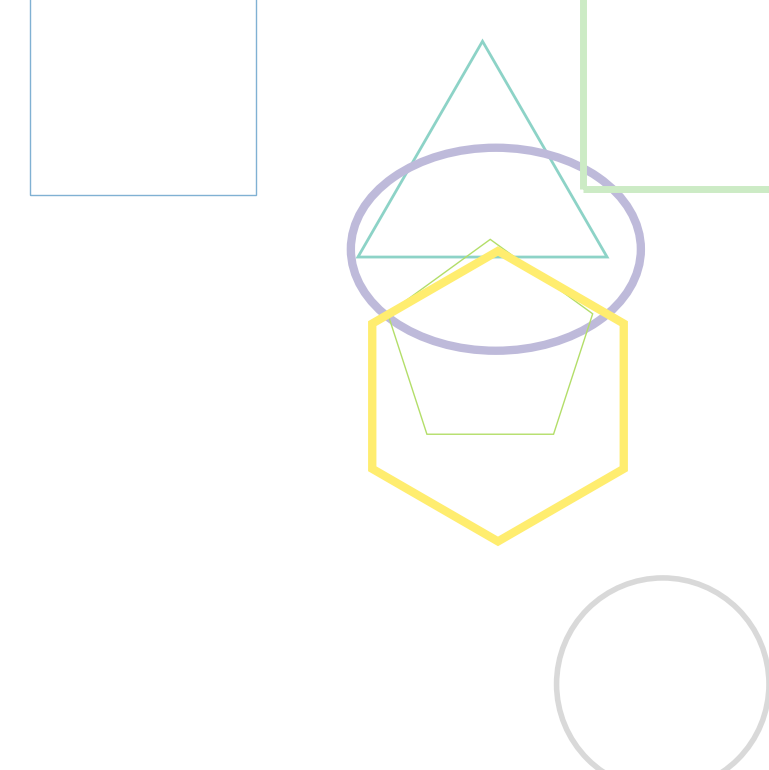[{"shape": "triangle", "thickness": 1, "radius": 0.93, "center": [0.627, 0.76]}, {"shape": "oval", "thickness": 3, "radius": 0.94, "center": [0.644, 0.676]}, {"shape": "square", "thickness": 0.5, "radius": 0.73, "center": [0.186, 0.894]}, {"shape": "pentagon", "thickness": 0.5, "radius": 0.7, "center": [0.637, 0.549]}, {"shape": "circle", "thickness": 2, "radius": 0.69, "center": [0.861, 0.112]}, {"shape": "square", "thickness": 2.5, "radius": 0.69, "center": [0.896, 0.893]}, {"shape": "hexagon", "thickness": 3, "radius": 0.94, "center": [0.647, 0.485]}]